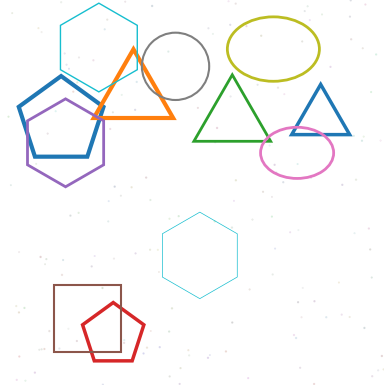[{"shape": "triangle", "thickness": 2.5, "radius": 0.43, "center": [0.833, 0.694]}, {"shape": "pentagon", "thickness": 3, "radius": 0.58, "center": [0.159, 0.687]}, {"shape": "triangle", "thickness": 3, "radius": 0.6, "center": [0.347, 0.753]}, {"shape": "triangle", "thickness": 2, "radius": 0.58, "center": [0.603, 0.691]}, {"shape": "pentagon", "thickness": 2.5, "radius": 0.42, "center": [0.294, 0.13]}, {"shape": "hexagon", "thickness": 2, "radius": 0.57, "center": [0.17, 0.629]}, {"shape": "square", "thickness": 1.5, "radius": 0.43, "center": [0.226, 0.172]}, {"shape": "oval", "thickness": 2, "radius": 0.47, "center": [0.772, 0.603]}, {"shape": "circle", "thickness": 1.5, "radius": 0.44, "center": [0.456, 0.828]}, {"shape": "oval", "thickness": 2, "radius": 0.6, "center": [0.71, 0.873]}, {"shape": "hexagon", "thickness": 1, "radius": 0.58, "center": [0.257, 0.877]}, {"shape": "hexagon", "thickness": 0.5, "radius": 0.56, "center": [0.519, 0.337]}]